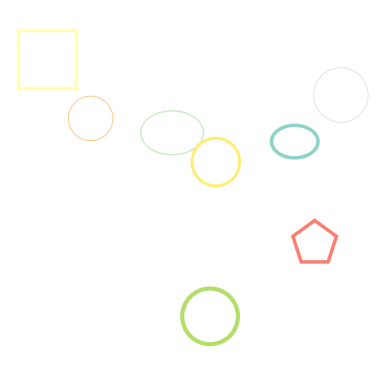[{"shape": "oval", "thickness": 2.5, "radius": 0.3, "center": [0.766, 0.632]}, {"shape": "square", "thickness": 2.5, "radius": 0.38, "center": [0.121, 0.848]}, {"shape": "pentagon", "thickness": 2.5, "radius": 0.3, "center": [0.817, 0.368]}, {"shape": "circle", "thickness": 0.5, "radius": 0.29, "center": [0.235, 0.692]}, {"shape": "circle", "thickness": 3, "radius": 0.36, "center": [0.546, 0.178]}, {"shape": "circle", "thickness": 0.5, "radius": 0.35, "center": [0.885, 0.753]}, {"shape": "oval", "thickness": 1, "radius": 0.41, "center": [0.447, 0.655]}, {"shape": "circle", "thickness": 2, "radius": 0.31, "center": [0.561, 0.579]}]